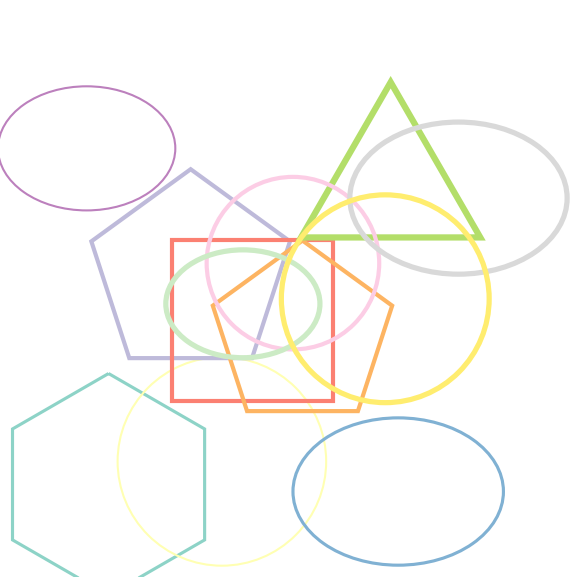[{"shape": "hexagon", "thickness": 1.5, "radius": 0.96, "center": [0.188, 0.16]}, {"shape": "circle", "thickness": 1, "radius": 0.9, "center": [0.384, 0.2]}, {"shape": "pentagon", "thickness": 2, "radius": 0.9, "center": [0.33, 0.525]}, {"shape": "square", "thickness": 2, "radius": 0.69, "center": [0.437, 0.444]}, {"shape": "oval", "thickness": 1.5, "radius": 0.91, "center": [0.69, 0.148]}, {"shape": "pentagon", "thickness": 2, "radius": 0.82, "center": [0.524, 0.419]}, {"shape": "triangle", "thickness": 3, "radius": 0.9, "center": [0.676, 0.678]}, {"shape": "circle", "thickness": 2, "radius": 0.75, "center": [0.507, 0.543]}, {"shape": "oval", "thickness": 2.5, "radius": 0.94, "center": [0.794, 0.656]}, {"shape": "oval", "thickness": 1, "radius": 0.77, "center": [0.15, 0.742]}, {"shape": "oval", "thickness": 2.5, "radius": 0.67, "center": [0.421, 0.473]}, {"shape": "circle", "thickness": 2.5, "radius": 0.9, "center": [0.667, 0.482]}]